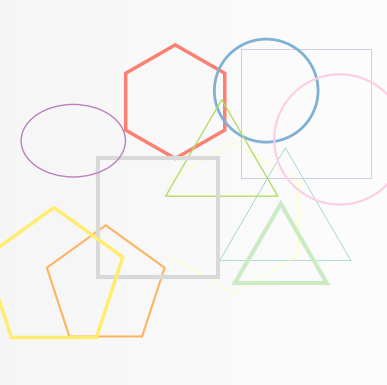[{"shape": "triangle", "thickness": 0.5, "radius": 0.98, "center": [0.736, 0.421]}, {"shape": "hexagon", "thickness": 0.5, "radius": 0.98, "center": [0.601, 0.434]}, {"shape": "square", "thickness": 0.5, "radius": 0.84, "center": [0.79, 0.705]}, {"shape": "hexagon", "thickness": 2.5, "radius": 0.74, "center": [0.452, 0.736]}, {"shape": "circle", "thickness": 2, "radius": 0.67, "center": [0.687, 0.765]}, {"shape": "pentagon", "thickness": 1.5, "radius": 0.8, "center": [0.273, 0.255]}, {"shape": "triangle", "thickness": 1, "radius": 0.84, "center": [0.572, 0.574]}, {"shape": "circle", "thickness": 1.5, "radius": 0.85, "center": [0.877, 0.638]}, {"shape": "square", "thickness": 3, "radius": 0.77, "center": [0.409, 0.434]}, {"shape": "oval", "thickness": 1, "radius": 0.67, "center": [0.189, 0.635]}, {"shape": "triangle", "thickness": 3, "radius": 0.69, "center": [0.725, 0.334]}, {"shape": "pentagon", "thickness": 2.5, "radius": 0.93, "center": [0.139, 0.274]}]